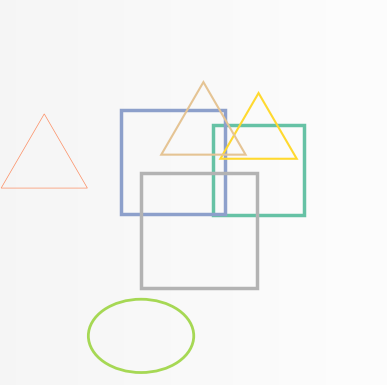[{"shape": "square", "thickness": 2.5, "radius": 0.59, "center": [0.666, 0.559]}, {"shape": "triangle", "thickness": 0.5, "radius": 0.64, "center": [0.114, 0.576]}, {"shape": "square", "thickness": 2.5, "radius": 0.67, "center": [0.447, 0.579]}, {"shape": "oval", "thickness": 2, "radius": 0.68, "center": [0.364, 0.128]}, {"shape": "triangle", "thickness": 1.5, "radius": 0.57, "center": [0.667, 0.645]}, {"shape": "triangle", "thickness": 1.5, "radius": 0.63, "center": [0.525, 0.661]}, {"shape": "square", "thickness": 2.5, "radius": 0.75, "center": [0.513, 0.401]}]